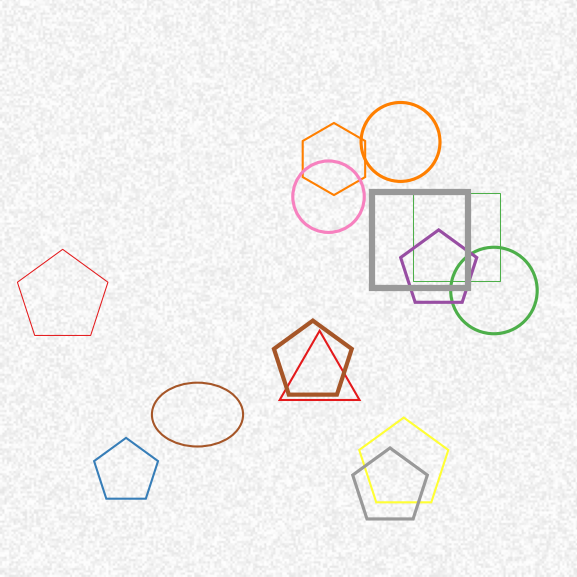[{"shape": "triangle", "thickness": 1, "radius": 0.4, "center": [0.553, 0.346]}, {"shape": "pentagon", "thickness": 0.5, "radius": 0.41, "center": [0.109, 0.485]}, {"shape": "pentagon", "thickness": 1, "radius": 0.29, "center": [0.218, 0.183]}, {"shape": "circle", "thickness": 1.5, "radius": 0.37, "center": [0.855, 0.496]}, {"shape": "square", "thickness": 0.5, "radius": 0.38, "center": [0.791, 0.588]}, {"shape": "pentagon", "thickness": 1.5, "radius": 0.35, "center": [0.76, 0.532]}, {"shape": "circle", "thickness": 1.5, "radius": 0.34, "center": [0.694, 0.753]}, {"shape": "hexagon", "thickness": 1, "radius": 0.31, "center": [0.578, 0.724]}, {"shape": "pentagon", "thickness": 1, "radius": 0.41, "center": [0.699, 0.195]}, {"shape": "pentagon", "thickness": 2, "radius": 0.35, "center": [0.542, 0.373]}, {"shape": "oval", "thickness": 1, "radius": 0.39, "center": [0.342, 0.281]}, {"shape": "circle", "thickness": 1.5, "radius": 0.31, "center": [0.569, 0.659]}, {"shape": "square", "thickness": 3, "radius": 0.41, "center": [0.727, 0.584]}, {"shape": "pentagon", "thickness": 1.5, "radius": 0.34, "center": [0.675, 0.155]}]